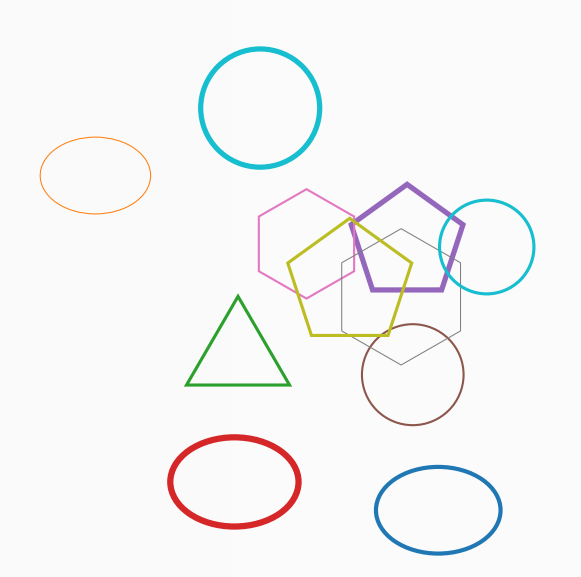[{"shape": "oval", "thickness": 2, "radius": 0.54, "center": [0.754, 0.116]}, {"shape": "oval", "thickness": 0.5, "radius": 0.47, "center": [0.164, 0.695]}, {"shape": "triangle", "thickness": 1.5, "radius": 0.51, "center": [0.41, 0.384]}, {"shape": "oval", "thickness": 3, "radius": 0.55, "center": [0.403, 0.165]}, {"shape": "pentagon", "thickness": 2.5, "radius": 0.51, "center": [0.7, 0.579]}, {"shape": "circle", "thickness": 1, "radius": 0.44, "center": [0.71, 0.35]}, {"shape": "hexagon", "thickness": 1, "radius": 0.47, "center": [0.527, 0.577]}, {"shape": "hexagon", "thickness": 0.5, "radius": 0.59, "center": [0.69, 0.485]}, {"shape": "pentagon", "thickness": 1.5, "radius": 0.56, "center": [0.602, 0.509]}, {"shape": "circle", "thickness": 2.5, "radius": 0.51, "center": [0.448, 0.812]}, {"shape": "circle", "thickness": 1.5, "radius": 0.41, "center": [0.837, 0.571]}]